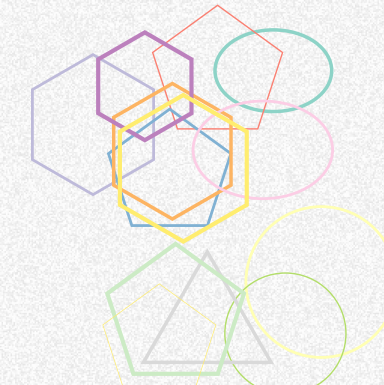[{"shape": "oval", "thickness": 2.5, "radius": 0.76, "center": [0.71, 0.816]}, {"shape": "circle", "thickness": 2, "radius": 0.98, "center": [0.835, 0.267]}, {"shape": "hexagon", "thickness": 2, "radius": 0.91, "center": [0.242, 0.676]}, {"shape": "pentagon", "thickness": 1, "radius": 0.89, "center": [0.565, 0.809]}, {"shape": "pentagon", "thickness": 2, "radius": 0.84, "center": [0.441, 0.549]}, {"shape": "hexagon", "thickness": 2.5, "radius": 0.88, "center": [0.448, 0.607]}, {"shape": "circle", "thickness": 1, "radius": 0.79, "center": [0.741, 0.134]}, {"shape": "oval", "thickness": 2, "radius": 0.91, "center": [0.683, 0.611]}, {"shape": "triangle", "thickness": 2.5, "radius": 0.96, "center": [0.538, 0.154]}, {"shape": "hexagon", "thickness": 3, "radius": 0.7, "center": [0.376, 0.776]}, {"shape": "pentagon", "thickness": 3, "radius": 0.93, "center": [0.456, 0.18]}, {"shape": "pentagon", "thickness": 0.5, "radius": 0.77, "center": [0.414, 0.108]}, {"shape": "hexagon", "thickness": 3, "radius": 0.95, "center": [0.476, 0.563]}]